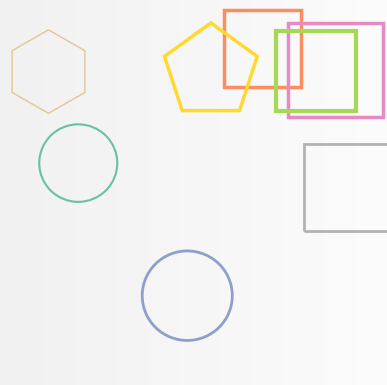[{"shape": "circle", "thickness": 1.5, "radius": 0.5, "center": [0.202, 0.576]}, {"shape": "square", "thickness": 2.5, "radius": 0.5, "center": [0.678, 0.874]}, {"shape": "circle", "thickness": 2, "radius": 0.58, "center": [0.483, 0.232]}, {"shape": "square", "thickness": 2.5, "radius": 0.61, "center": [0.866, 0.818]}, {"shape": "square", "thickness": 3, "radius": 0.52, "center": [0.817, 0.816]}, {"shape": "pentagon", "thickness": 2.5, "radius": 0.63, "center": [0.544, 0.815]}, {"shape": "hexagon", "thickness": 1, "radius": 0.54, "center": [0.125, 0.814]}, {"shape": "square", "thickness": 2, "radius": 0.56, "center": [0.897, 0.513]}]